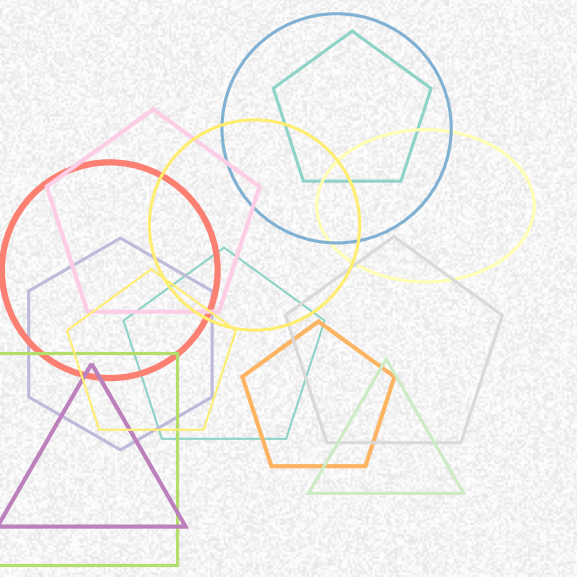[{"shape": "pentagon", "thickness": 1.5, "radius": 0.72, "center": [0.61, 0.802]}, {"shape": "pentagon", "thickness": 1, "radius": 0.92, "center": [0.388, 0.387]}, {"shape": "oval", "thickness": 1.5, "radius": 0.94, "center": [0.737, 0.643]}, {"shape": "hexagon", "thickness": 1.5, "radius": 0.92, "center": [0.209, 0.403]}, {"shape": "circle", "thickness": 3, "radius": 0.93, "center": [0.19, 0.531]}, {"shape": "circle", "thickness": 1.5, "radius": 0.99, "center": [0.583, 0.777]}, {"shape": "pentagon", "thickness": 2, "radius": 0.69, "center": [0.551, 0.304]}, {"shape": "square", "thickness": 1.5, "radius": 0.92, "center": [0.123, 0.205]}, {"shape": "pentagon", "thickness": 2, "radius": 0.97, "center": [0.265, 0.616]}, {"shape": "pentagon", "thickness": 1.5, "radius": 0.99, "center": [0.682, 0.392]}, {"shape": "triangle", "thickness": 2, "radius": 0.94, "center": [0.159, 0.181]}, {"shape": "triangle", "thickness": 1.5, "radius": 0.78, "center": [0.669, 0.222]}, {"shape": "circle", "thickness": 1.5, "radius": 0.91, "center": [0.441, 0.609]}, {"shape": "pentagon", "thickness": 1, "radius": 0.77, "center": [0.262, 0.379]}]